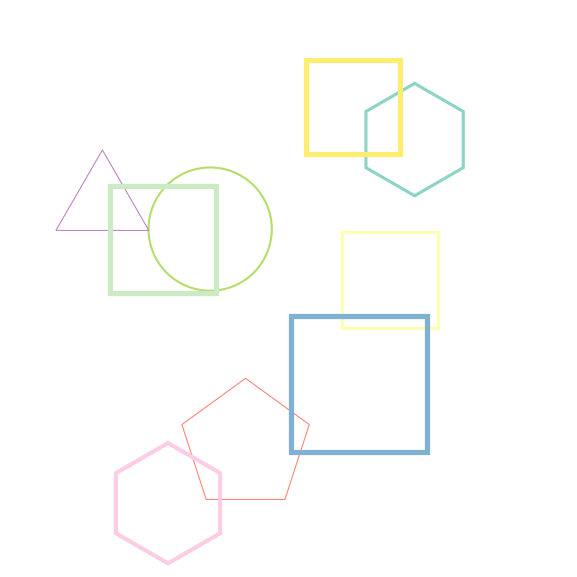[{"shape": "hexagon", "thickness": 1.5, "radius": 0.49, "center": [0.718, 0.757]}, {"shape": "square", "thickness": 1.5, "radius": 0.42, "center": [0.675, 0.514]}, {"shape": "pentagon", "thickness": 0.5, "radius": 0.58, "center": [0.425, 0.228]}, {"shape": "square", "thickness": 2.5, "radius": 0.59, "center": [0.622, 0.334]}, {"shape": "circle", "thickness": 1, "radius": 0.53, "center": [0.364, 0.602]}, {"shape": "hexagon", "thickness": 2, "radius": 0.52, "center": [0.291, 0.128]}, {"shape": "triangle", "thickness": 0.5, "radius": 0.46, "center": [0.177, 0.647]}, {"shape": "square", "thickness": 2.5, "radius": 0.46, "center": [0.282, 0.584]}, {"shape": "square", "thickness": 2.5, "radius": 0.41, "center": [0.612, 0.814]}]